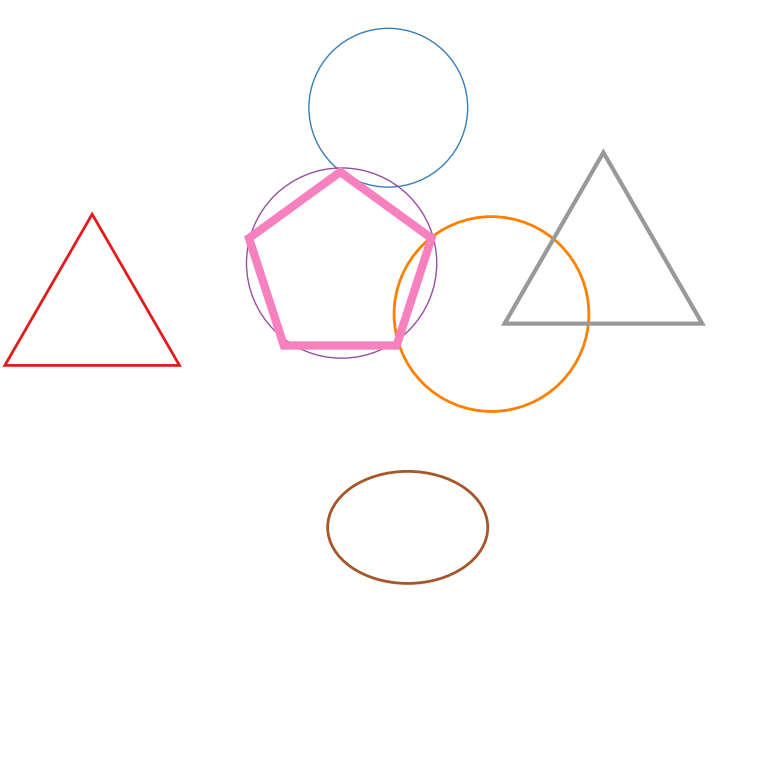[{"shape": "triangle", "thickness": 1, "radius": 0.65, "center": [0.12, 0.591]}, {"shape": "circle", "thickness": 0.5, "radius": 0.52, "center": [0.504, 0.86]}, {"shape": "circle", "thickness": 0.5, "radius": 0.62, "center": [0.444, 0.658]}, {"shape": "circle", "thickness": 1, "radius": 0.63, "center": [0.638, 0.592]}, {"shape": "oval", "thickness": 1, "radius": 0.52, "center": [0.529, 0.315]}, {"shape": "pentagon", "thickness": 3, "radius": 0.62, "center": [0.442, 0.652]}, {"shape": "triangle", "thickness": 1.5, "radius": 0.74, "center": [0.784, 0.654]}]